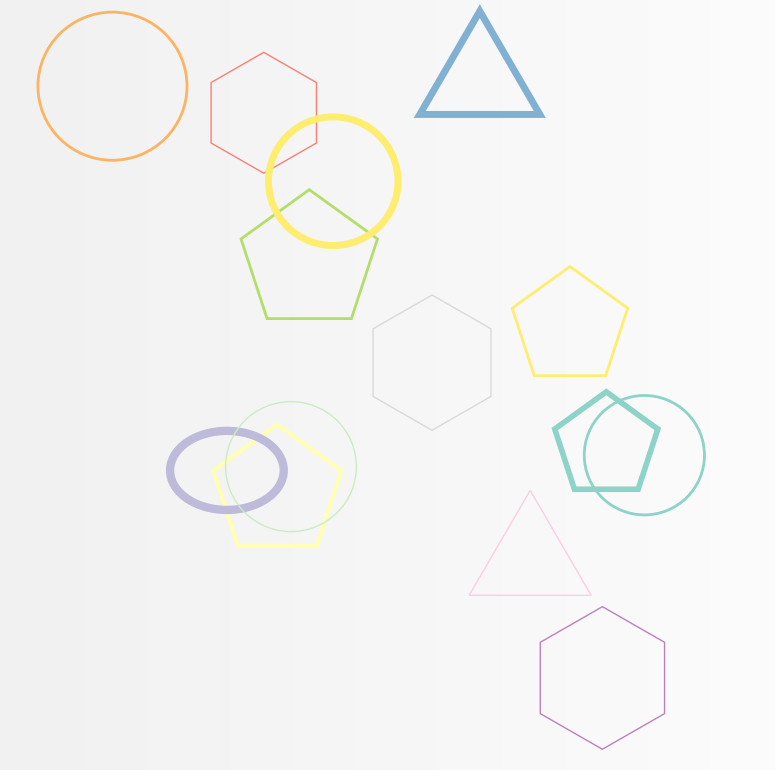[{"shape": "pentagon", "thickness": 2, "radius": 0.35, "center": [0.782, 0.421]}, {"shape": "circle", "thickness": 1, "radius": 0.39, "center": [0.831, 0.409]}, {"shape": "pentagon", "thickness": 1.5, "radius": 0.43, "center": [0.358, 0.362]}, {"shape": "oval", "thickness": 3, "radius": 0.37, "center": [0.293, 0.389]}, {"shape": "hexagon", "thickness": 0.5, "radius": 0.39, "center": [0.34, 0.854]}, {"shape": "triangle", "thickness": 2.5, "radius": 0.45, "center": [0.619, 0.896]}, {"shape": "circle", "thickness": 1, "radius": 0.48, "center": [0.145, 0.888]}, {"shape": "pentagon", "thickness": 1, "radius": 0.46, "center": [0.399, 0.661]}, {"shape": "triangle", "thickness": 0.5, "radius": 0.45, "center": [0.684, 0.272]}, {"shape": "hexagon", "thickness": 0.5, "radius": 0.44, "center": [0.557, 0.529]}, {"shape": "hexagon", "thickness": 0.5, "radius": 0.46, "center": [0.777, 0.12]}, {"shape": "circle", "thickness": 0.5, "radius": 0.42, "center": [0.375, 0.394]}, {"shape": "circle", "thickness": 2.5, "radius": 0.42, "center": [0.43, 0.765]}, {"shape": "pentagon", "thickness": 1, "radius": 0.39, "center": [0.735, 0.575]}]